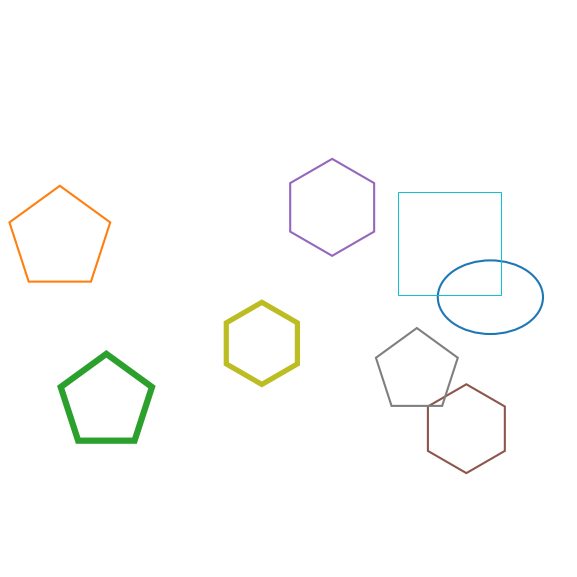[{"shape": "oval", "thickness": 1, "radius": 0.46, "center": [0.849, 0.485]}, {"shape": "pentagon", "thickness": 1, "radius": 0.46, "center": [0.104, 0.586]}, {"shape": "pentagon", "thickness": 3, "radius": 0.42, "center": [0.184, 0.303]}, {"shape": "hexagon", "thickness": 1, "radius": 0.42, "center": [0.575, 0.64]}, {"shape": "hexagon", "thickness": 1, "radius": 0.38, "center": [0.808, 0.257]}, {"shape": "pentagon", "thickness": 1, "radius": 0.37, "center": [0.722, 0.357]}, {"shape": "hexagon", "thickness": 2.5, "radius": 0.36, "center": [0.453, 0.405]}, {"shape": "square", "thickness": 0.5, "radius": 0.45, "center": [0.778, 0.578]}]